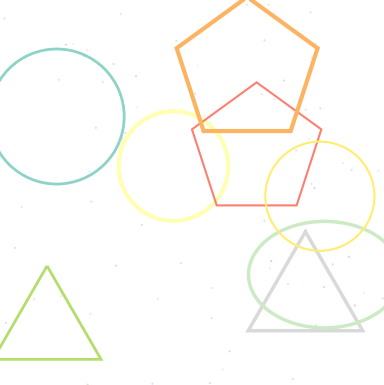[{"shape": "circle", "thickness": 2, "radius": 0.88, "center": [0.147, 0.697]}, {"shape": "circle", "thickness": 3, "radius": 0.71, "center": [0.451, 0.569]}, {"shape": "pentagon", "thickness": 1.5, "radius": 0.88, "center": [0.667, 0.609]}, {"shape": "pentagon", "thickness": 3, "radius": 0.96, "center": [0.642, 0.815]}, {"shape": "triangle", "thickness": 2, "radius": 0.81, "center": [0.122, 0.148]}, {"shape": "triangle", "thickness": 2.5, "radius": 0.86, "center": [0.793, 0.227]}, {"shape": "oval", "thickness": 2.5, "radius": 0.99, "center": [0.843, 0.287]}, {"shape": "circle", "thickness": 1.5, "radius": 0.71, "center": [0.831, 0.49]}]